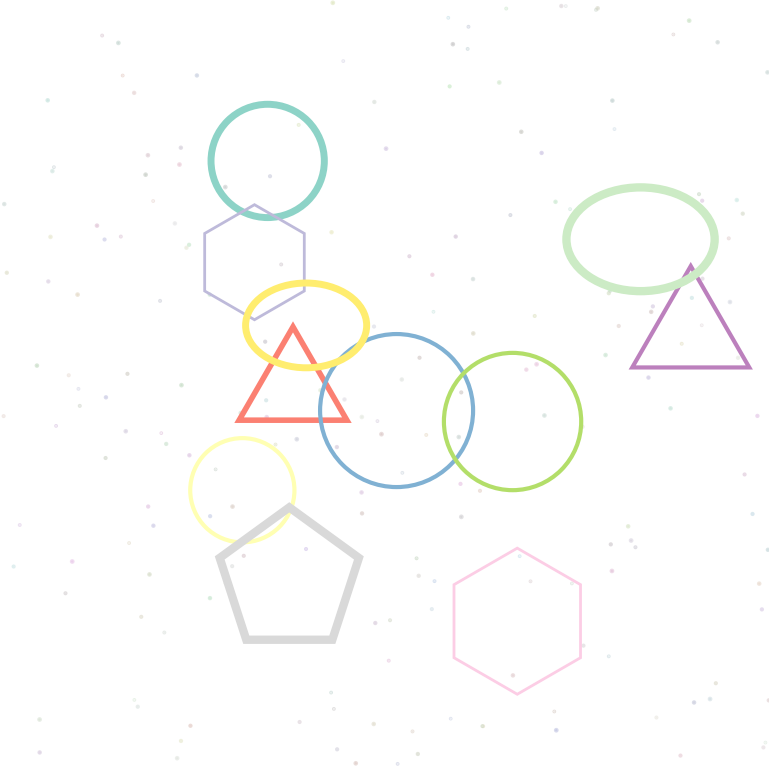[{"shape": "circle", "thickness": 2.5, "radius": 0.37, "center": [0.348, 0.791]}, {"shape": "circle", "thickness": 1.5, "radius": 0.34, "center": [0.315, 0.363]}, {"shape": "hexagon", "thickness": 1, "radius": 0.37, "center": [0.33, 0.659]}, {"shape": "triangle", "thickness": 2, "radius": 0.4, "center": [0.381, 0.495]}, {"shape": "circle", "thickness": 1.5, "radius": 0.5, "center": [0.515, 0.467]}, {"shape": "circle", "thickness": 1.5, "radius": 0.45, "center": [0.666, 0.453]}, {"shape": "hexagon", "thickness": 1, "radius": 0.47, "center": [0.672, 0.193]}, {"shape": "pentagon", "thickness": 3, "radius": 0.48, "center": [0.376, 0.246]}, {"shape": "triangle", "thickness": 1.5, "radius": 0.44, "center": [0.897, 0.567]}, {"shape": "oval", "thickness": 3, "radius": 0.48, "center": [0.832, 0.689]}, {"shape": "oval", "thickness": 2.5, "radius": 0.39, "center": [0.398, 0.577]}]